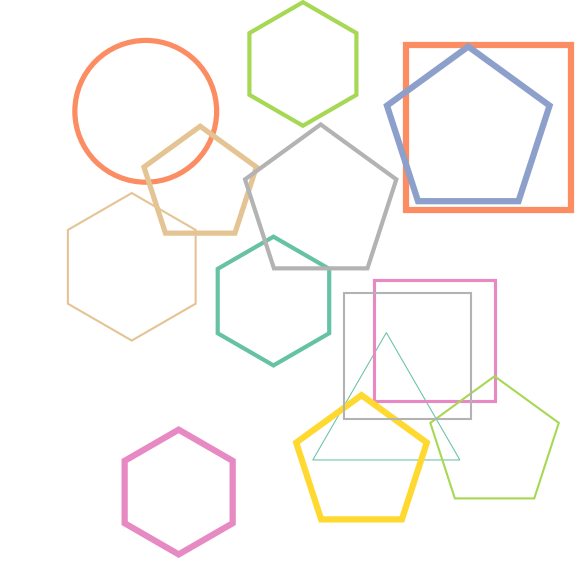[{"shape": "triangle", "thickness": 0.5, "radius": 0.74, "center": [0.669, 0.276]}, {"shape": "hexagon", "thickness": 2, "radius": 0.56, "center": [0.474, 0.478]}, {"shape": "circle", "thickness": 2.5, "radius": 0.61, "center": [0.252, 0.806]}, {"shape": "square", "thickness": 3, "radius": 0.71, "center": [0.846, 0.778]}, {"shape": "pentagon", "thickness": 3, "radius": 0.74, "center": [0.811, 0.77]}, {"shape": "square", "thickness": 1.5, "radius": 0.52, "center": [0.752, 0.41]}, {"shape": "hexagon", "thickness": 3, "radius": 0.54, "center": [0.309, 0.147]}, {"shape": "pentagon", "thickness": 1, "radius": 0.58, "center": [0.856, 0.231]}, {"shape": "hexagon", "thickness": 2, "radius": 0.53, "center": [0.525, 0.888]}, {"shape": "pentagon", "thickness": 3, "radius": 0.59, "center": [0.626, 0.196]}, {"shape": "hexagon", "thickness": 1, "radius": 0.64, "center": [0.228, 0.537]}, {"shape": "pentagon", "thickness": 2.5, "radius": 0.51, "center": [0.347, 0.678]}, {"shape": "pentagon", "thickness": 2, "radius": 0.69, "center": [0.555, 0.646]}, {"shape": "square", "thickness": 1, "radius": 0.55, "center": [0.706, 0.382]}]